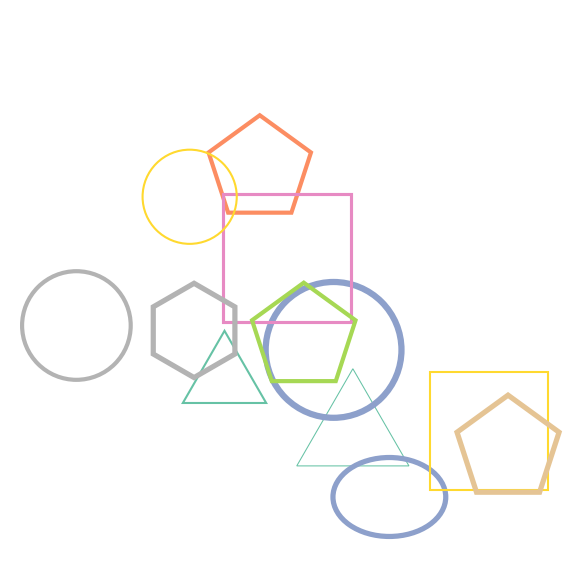[{"shape": "triangle", "thickness": 0.5, "radius": 0.56, "center": [0.611, 0.248]}, {"shape": "triangle", "thickness": 1, "radius": 0.42, "center": [0.389, 0.343]}, {"shape": "pentagon", "thickness": 2, "radius": 0.47, "center": [0.45, 0.706]}, {"shape": "oval", "thickness": 2.5, "radius": 0.49, "center": [0.674, 0.139]}, {"shape": "circle", "thickness": 3, "radius": 0.59, "center": [0.578, 0.393]}, {"shape": "square", "thickness": 1.5, "radius": 0.56, "center": [0.497, 0.552]}, {"shape": "pentagon", "thickness": 2, "radius": 0.47, "center": [0.526, 0.415]}, {"shape": "square", "thickness": 1, "radius": 0.51, "center": [0.846, 0.253]}, {"shape": "circle", "thickness": 1, "radius": 0.41, "center": [0.328, 0.658]}, {"shape": "pentagon", "thickness": 2.5, "radius": 0.46, "center": [0.88, 0.222]}, {"shape": "hexagon", "thickness": 2.5, "radius": 0.41, "center": [0.336, 0.427]}, {"shape": "circle", "thickness": 2, "radius": 0.47, "center": [0.132, 0.435]}]